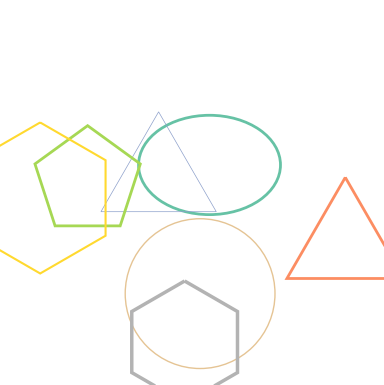[{"shape": "oval", "thickness": 2, "radius": 0.92, "center": [0.544, 0.572]}, {"shape": "triangle", "thickness": 2, "radius": 0.88, "center": [0.897, 0.364]}, {"shape": "triangle", "thickness": 0.5, "radius": 0.86, "center": [0.412, 0.537]}, {"shape": "pentagon", "thickness": 2, "radius": 0.72, "center": [0.228, 0.53]}, {"shape": "hexagon", "thickness": 1.5, "radius": 0.98, "center": [0.104, 0.486]}, {"shape": "circle", "thickness": 1, "radius": 0.97, "center": [0.52, 0.237]}, {"shape": "hexagon", "thickness": 2.5, "radius": 0.79, "center": [0.48, 0.112]}]